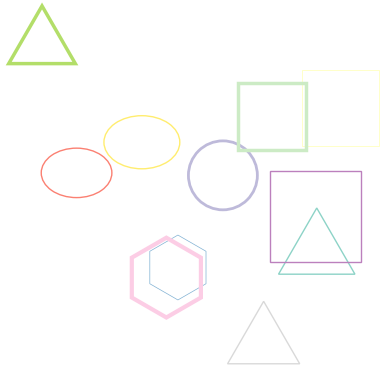[{"shape": "triangle", "thickness": 1, "radius": 0.57, "center": [0.823, 0.345]}, {"shape": "square", "thickness": 0.5, "radius": 0.49, "center": [0.884, 0.72]}, {"shape": "circle", "thickness": 2, "radius": 0.45, "center": [0.579, 0.545]}, {"shape": "oval", "thickness": 1, "radius": 0.46, "center": [0.199, 0.551]}, {"shape": "hexagon", "thickness": 0.5, "radius": 0.42, "center": [0.462, 0.305]}, {"shape": "triangle", "thickness": 2.5, "radius": 0.5, "center": [0.109, 0.885]}, {"shape": "hexagon", "thickness": 3, "radius": 0.52, "center": [0.432, 0.279]}, {"shape": "triangle", "thickness": 1, "radius": 0.54, "center": [0.685, 0.109]}, {"shape": "square", "thickness": 1, "radius": 0.59, "center": [0.82, 0.438]}, {"shape": "square", "thickness": 2.5, "radius": 0.44, "center": [0.707, 0.698]}, {"shape": "oval", "thickness": 1, "radius": 0.49, "center": [0.368, 0.631]}]